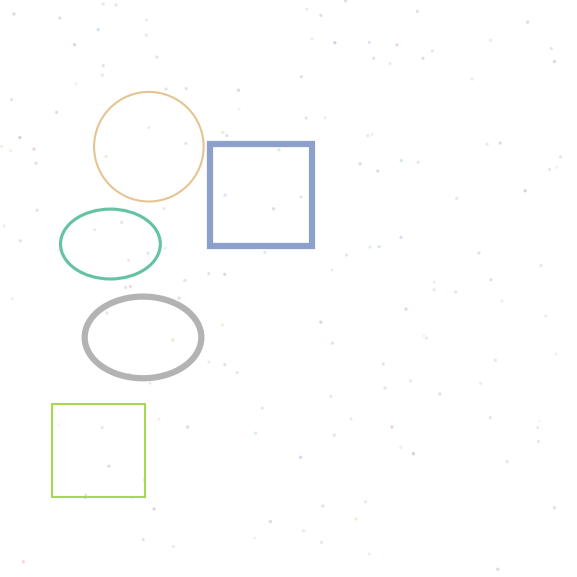[{"shape": "oval", "thickness": 1.5, "radius": 0.43, "center": [0.191, 0.577]}, {"shape": "square", "thickness": 3, "radius": 0.44, "center": [0.452, 0.661]}, {"shape": "square", "thickness": 1, "radius": 0.4, "center": [0.171, 0.219]}, {"shape": "circle", "thickness": 1, "radius": 0.47, "center": [0.258, 0.745]}, {"shape": "oval", "thickness": 3, "radius": 0.51, "center": [0.248, 0.415]}]